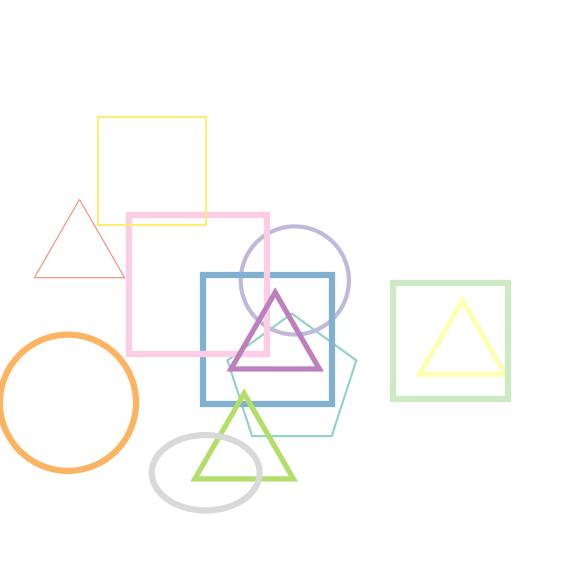[{"shape": "pentagon", "thickness": 1, "radius": 0.59, "center": [0.505, 0.339]}, {"shape": "triangle", "thickness": 2.5, "radius": 0.43, "center": [0.801, 0.394]}, {"shape": "circle", "thickness": 2, "radius": 0.47, "center": [0.511, 0.513]}, {"shape": "triangle", "thickness": 0.5, "radius": 0.45, "center": [0.138, 0.563]}, {"shape": "square", "thickness": 3, "radius": 0.56, "center": [0.463, 0.411]}, {"shape": "circle", "thickness": 3, "radius": 0.59, "center": [0.118, 0.302]}, {"shape": "triangle", "thickness": 2.5, "radius": 0.49, "center": [0.423, 0.219]}, {"shape": "square", "thickness": 3, "radius": 0.6, "center": [0.343, 0.506]}, {"shape": "oval", "thickness": 3, "radius": 0.47, "center": [0.356, 0.181]}, {"shape": "triangle", "thickness": 2.5, "radius": 0.44, "center": [0.477, 0.404]}, {"shape": "square", "thickness": 3, "radius": 0.5, "center": [0.78, 0.409]}, {"shape": "square", "thickness": 1, "radius": 0.47, "center": [0.262, 0.703]}]